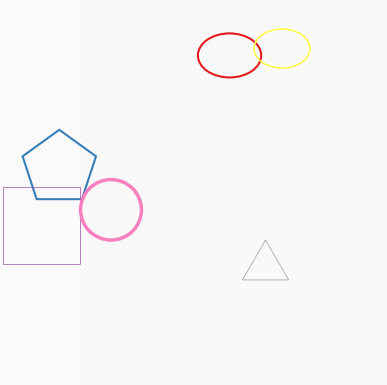[{"shape": "oval", "thickness": 1.5, "radius": 0.41, "center": [0.592, 0.856]}, {"shape": "pentagon", "thickness": 1.5, "radius": 0.5, "center": [0.153, 0.563]}, {"shape": "square", "thickness": 0.5, "radius": 0.5, "center": [0.107, 0.415]}, {"shape": "oval", "thickness": 1, "radius": 0.36, "center": [0.728, 0.874]}, {"shape": "circle", "thickness": 2.5, "radius": 0.39, "center": [0.286, 0.455]}, {"shape": "triangle", "thickness": 0.5, "radius": 0.35, "center": [0.685, 0.307]}]